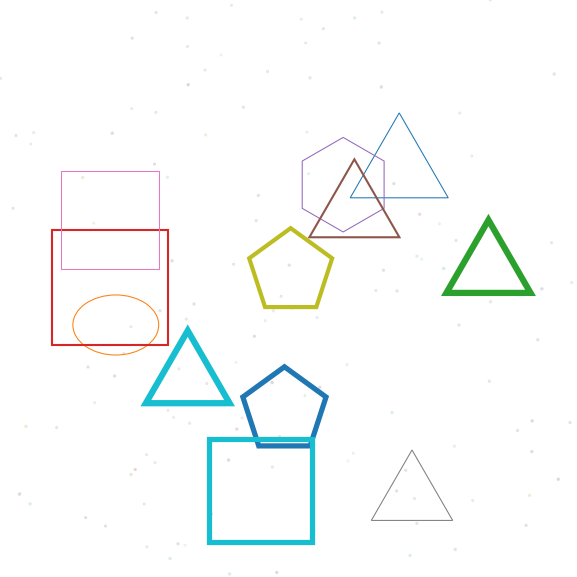[{"shape": "triangle", "thickness": 0.5, "radius": 0.49, "center": [0.691, 0.706]}, {"shape": "pentagon", "thickness": 2.5, "radius": 0.38, "center": [0.493, 0.288]}, {"shape": "oval", "thickness": 0.5, "radius": 0.37, "center": [0.2, 0.436]}, {"shape": "triangle", "thickness": 3, "radius": 0.42, "center": [0.846, 0.534]}, {"shape": "square", "thickness": 1, "radius": 0.5, "center": [0.191, 0.501]}, {"shape": "hexagon", "thickness": 0.5, "radius": 0.41, "center": [0.594, 0.679]}, {"shape": "triangle", "thickness": 1, "radius": 0.45, "center": [0.614, 0.633]}, {"shape": "square", "thickness": 0.5, "radius": 0.42, "center": [0.19, 0.618]}, {"shape": "triangle", "thickness": 0.5, "radius": 0.41, "center": [0.713, 0.139]}, {"shape": "pentagon", "thickness": 2, "radius": 0.38, "center": [0.503, 0.529]}, {"shape": "square", "thickness": 2.5, "radius": 0.44, "center": [0.451, 0.15]}, {"shape": "triangle", "thickness": 3, "radius": 0.42, "center": [0.325, 0.343]}]